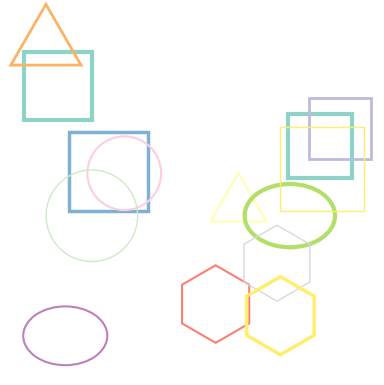[{"shape": "square", "thickness": 3, "radius": 0.41, "center": [0.831, 0.621]}, {"shape": "square", "thickness": 3, "radius": 0.44, "center": [0.15, 0.777]}, {"shape": "triangle", "thickness": 1.5, "radius": 0.42, "center": [0.619, 0.467]}, {"shape": "square", "thickness": 2, "radius": 0.4, "center": [0.883, 0.666]}, {"shape": "hexagon", "thickness": 1.5, "radius": 0.5, "center": [0.56, 0.21]}, {"shape": "square", "thickness": 2.5, "radius": 0.51, "center": [0.282, 0.555]}, {"shape": "triangle", "thickness": 2, "radius": 0.53, "center": [0.119, 0.884]}, {"shape": "oval", "thickness": 3, "radius": 0.59, "center": [0.753, 0.44]}, {"shape": "circle", "thickness": 1.5, "radius": 0.48, "center": [0.323, 0.55]}, {"shape": "hexagon", "thickness": 1, "radius": 0.49, "center": [0.719, 0.316]}, {"shape": "oval", "thickness": 1.5, "radius": 0.55, "center": [0.17, 0.128]}, {"shape": "circle", "thickness": 1, "radius": 0.59, "center": [0.239, 0.44]}, {"shape": "hexagon", "thickness": 2.5, "radius": 0.51, "center": [0.728, 0.18]}, {"shape": "square", "thickness": 1, "radius": 0.55, "center": [0.837, 0.562]}]